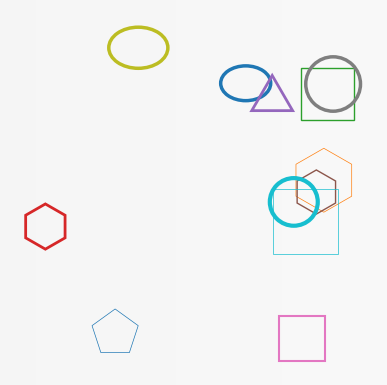[{"shape": "oval", "thickness": 2.5, "radius": 0.32, "center": [0.634, 0.784]}, {"shape": "pentagon", "thickness": 0.5, "radius": 0.31, "center": [0.297, 0.135]}, {"shape": "hexagon", "thickness": 0.5, "radius": 0.42, "center": [0.836, 0.532]}, {"shape": "square", "thickness": 1, "radius": 0.34, "center": [0.845, 0.756]}, {"shape": "hexagon", "thickness": 2, "radius": 0.29, "center": [0.117, 0.412]}, {"shape": "triangle", "thickness": 2, "radius": 0.3, "center": [0.702, 0.743]}, {"shape": "hexagon", "thickness": 1, "radius": 0.29, "center": [0.816, 0.501]}, {"shape": "square", "thickness": 1.5, "radius": 0.3, "center": [0.779, 0.12]}, {"shape": "circle", "thickness": 2.5, "radius": 0.35, "center": [0.86, 0.782]}, {"shape": "oval", "thickness": 2.5, "radius": 0.38, "center": [0.357, 0.876]}, {"shape": "square", "thickness": 0.5, "radius": 0.42, "center": [0.787, 0.424]}, {"shape": "circle", "thickness": 3, "radius": 0.31, "center": [0.758, 0.476]}]